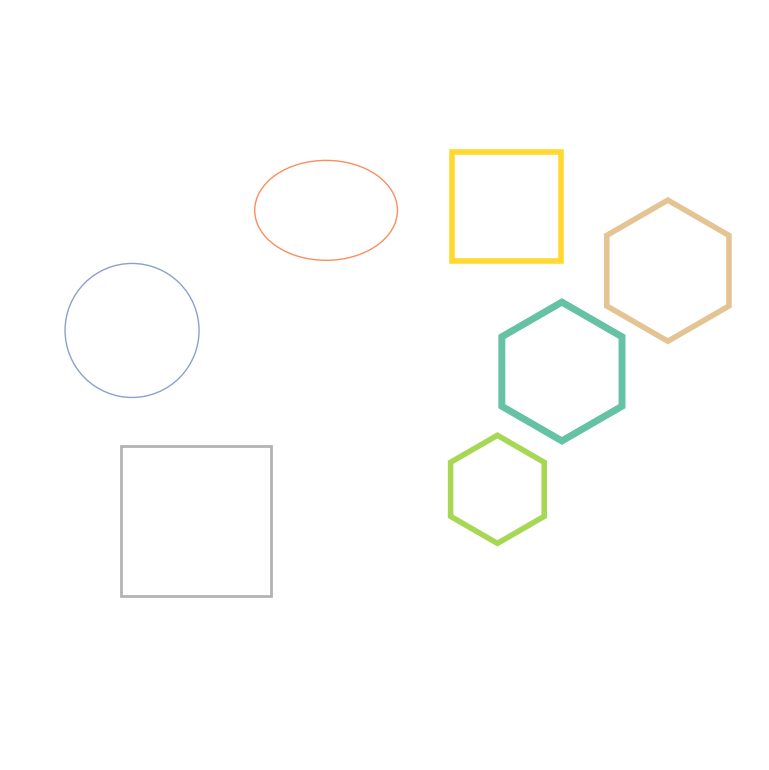[{"shape": "hexagon", "thickness": 2.5, "radius": 0.45, "center": [0.73, 0.518]}, {"shape": "oval", "thickness": 0.5, "radius": 0.46, "center": [0.423, 0.727]}, {"shape": "circle", "thickness": 0.5, "radius": 0.44, "center": [0.171, 0.571]}, {"shape": "hexagon", "thickness": 2, "radius": 0.35, "center": [0.646, 0.365]}, {"shape": "square", "thickness": 2, "radius": 0.35, "center": [0.657, 0.732]}, {"shape": "hexagon", "thickness": 2, "radius": 0.46, "center": [0.867, 0.648]}, {"shape": "square", "thickness": 1, "radius": 0.49, "center": [0.255, 0.323]}]